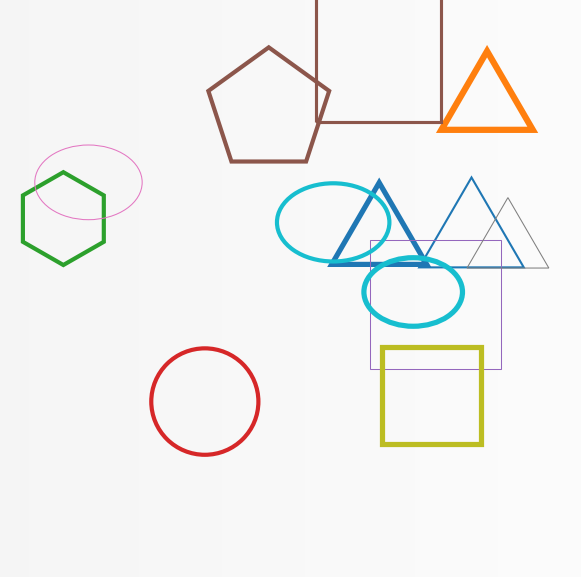[{"shape": "triangle", "thickness": 1, "radius": 0.52, "center": [0.811, 0.588]}, {"shape": "triangle", "thickness": 2.5, "radius": 0.47, "center": [0.652, 0.588]}, {"shape": "triangle", "thickness": 3, "radius": 0.45, "center": [0.838, 0.82]}, {"shape": "hexagon", "thickness": 2, "radius": 0.4, "center": [0.109, 0.621]}, {"shape": "circle", "thickness": 2, "radius": 0.46, "center": [0.352, 0.304]}, {"shape": "square", "thickness": 0.5, "radius": 0.56, "center": [0.749, 0.472]}, {"shape": "pentagon", "thickness": 2, "radius": 0.55, "center": [0.462, 0.808]}, {"shape": "square", "thickness": 1.5, "radius": 0.54, "center": [0.652, 0.895]}, {"shape": "oval", "thickness": 0.5, "radius": 0.46, "center": [0.152, 0.683]}, {"shape": "triangle", "thickness": 0.5, "radius": 0.41, "center": [0.874, 0.576]}, {"shape": "square", "thickness": 2.5, "radius": 0.42, "center": [0.742, 0.314]}, {"shape": "oval", "thickness": 2.5, "radius": 0.42, "center": [0.711, 0.494]}, {"shape": "oval", "thickness": 2, "radius": 0.48, "center": [0.573, 0.614]}]